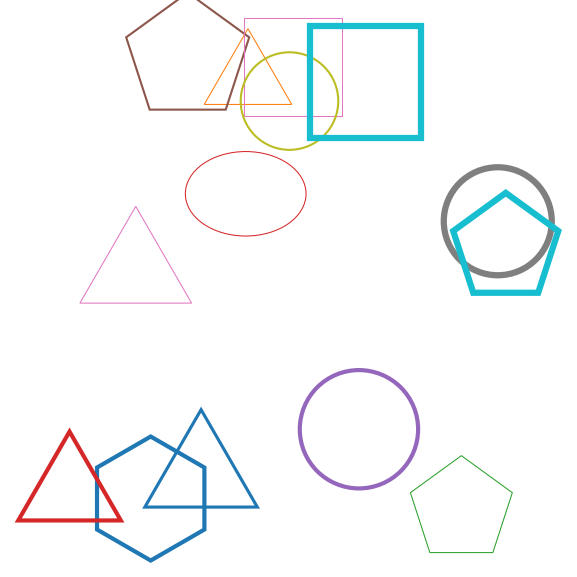[{"shape": "hexagon", "thickness": 2, "radius": 0.54, "center": [0.261, 0.136]}, {"shape": "triangle", "thickness": 1.5, "radius": 0.56, "center": [0.348, 0.177]}, {"shape": "triangle", "thickness": 0.5, "radius": 0.44, "center": [0.429, 0.862]}, {"shape": "pentagon", "thickness": 0.5, "radius": 0.46, "center": [0.799, 0.117]}, {"shape": "oval", "thickness": 0.5, "radius": 0.52, "center": [0.425, 0.664]}, {"shape": "triangle", "thickness": 2, "radius": 0.51, "center": [0.12, 0.149]}, {"shape": "circle", "thickness": 2, "radius": 0.51, "center": [0.622, 0.256]}, {"shape": "pentagon", "thickness": 1, "radius": 0.56, "center": [0.325, 0.9]}, {"shape": "triangle", "thickness": 0.5, "radius": 0.56, "center": [0.235, 0.53]}, {"shape": "square", "thickness": 0.5, "radius": 0.42, "center": [0.508, 0.883]}, {"shape": "circle", "thickness": 3, "radius": 0.47, "center": [0.862, 0.616]}, {"shape": "circle", "thickness": 1, "radius": 0.42, "center": [0.501, 0.824]}, {"shape": "square", "thickness": 3, "radius": 0.48, "center": [0.633, 0.857]}, {"shape": "pentagon", "thickness": 3, "radius": 0.48, "center": [0.876, 0.57]}]